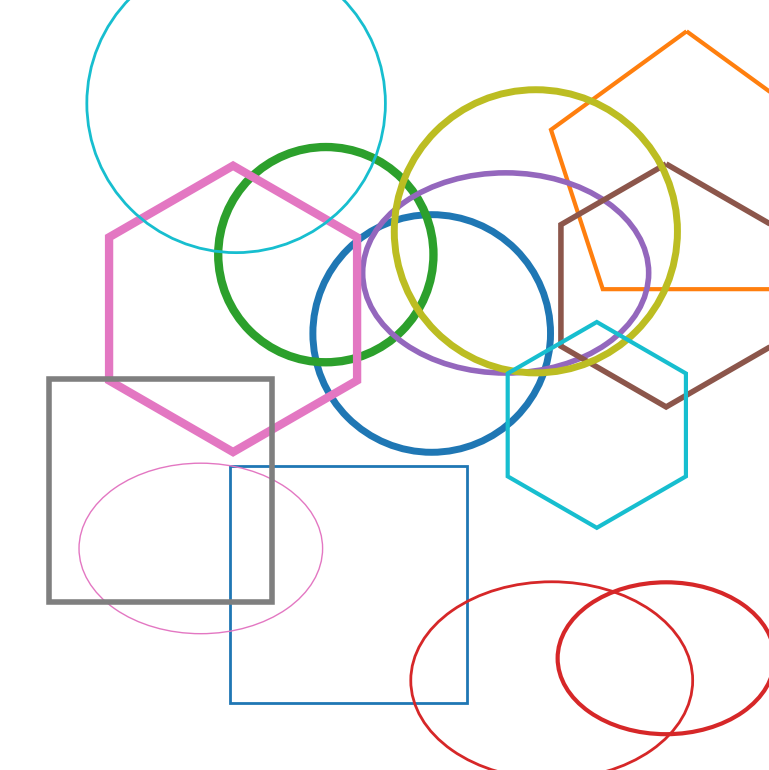[{"shape": "square", "thickness": 1, "radius": 0.77, "center": [0.453, 0.241]}, {"shape": "circle", "thickness": 2.5, "radius": 0.77, "center": [0.561, 0.567]}, {"shape": "pentagon", "thickness": 1.5, "radius": 0.93, "center": [0.892, 0.774]}, {"shape": "circle", "thickness": 3, "radius": 0.7, "center": [0.423, 0.669]}, {"shape": "oval", "thickness": 1, "radius": 0.92, "center": [0.717, 0.116]}, {"shape": "oval", "thickness": 1.5, "radius": 0.7, "center": [0.865, 0.145]}, {"shape": "oval", "thickness": 2, "radius": 0.93, "center": [0.657, 0.646]}, {"shape": "hexagon", "thickness": 2, "radius": 0.79, "center": [0.865, 0.629]}, {"shape": "hexagon", "thickness": 3, "radius": 0.93, "center": [0.303, 0.599]}, {"shape": "oval", "thickness": 0.5, "radius": 0.79, "center": [0.261, 0.288]}, {"shape": "square", "thickness": 2, "radius": 0.72, "center": [0.208, 0.363]}, {"shape": "circle", "thickness": 2.5, "radius": 0.92, "center": [0.696, 0.7]}, {"shape": "circle", "thickness": 1, "radius": 0.97, "center": [0.307, 0.866]}, {"shape": "hexagon", "thickness": 1.5, "radius": 0.67, "center": [0.775, 0.448]}]